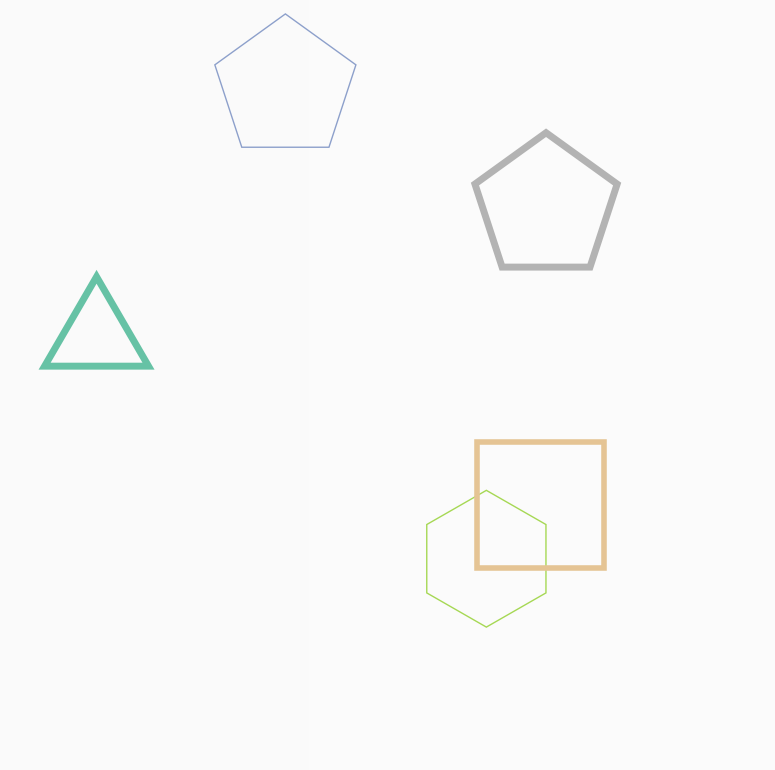[{"shape": "triangle", "thickness": 2.5, "radius": 0.39, "center": [0.125, 0.563]}, {"shape": "pentagon", "thickness": 0.5, "radius": 0.48, "center": [0.368, 0.886]}, {"shape": "hexagon", "thickness": 0.5, "radius": 0.44, "center": [0.628, 0.274]}, {"shape": "square", "thickness": 2, "radius": 0.41, "center": [0.698, 0.344]}, {"shape": "pentagon", "thickness": 2.5, "radius": 0.48, "center": [0.705, 0.731]}]